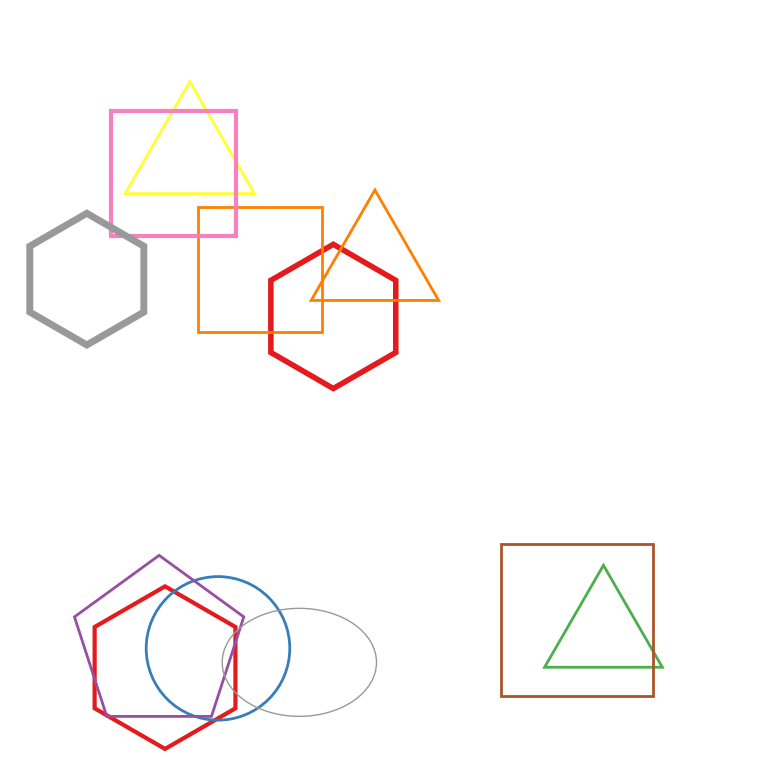[{"shape": "hexagon", "thickness": 2, "radius": 0.47, "center": [0.433, 0.589]}, {"shape": "hexagon", "thickness": 1.5, "radius": 0.53, "center": [0.214, 0.133]}, {"shape": "circle", "thickness": 1, "radius": 0.47, "center": [0.283, 0.158]}, {"shape": "triangle", "thickness": 1, "radius": 0.44, "center": [0.784, 0.178]}, {"shape": "pentagon", "thickness": 1, "radius": 0.58, "center": [0.207, 0.163]}, {"shape": "square", "thickness": 1, "radius": 0.4, "center": [0.338, 0.65]}, {"shape": "triangle", "thickness": 1, "radius": 0.48, "center": [0.487, 0.658]}, {"shape": "triangle", "thickness": 1, "radius": 0.48, "center": [0.246, 0.797]}, {"shape": "square", "thickness": 1, "radius": 0.49, "center": [0.749, 0.195]}, {"shape": "square", "thickness": 1.5, "radius": 0.41, "center": [0.225, 0.775]}, {"shape": "oval", "thickness": 0.5, "radius": 0.5, "center": [0.389, 0.14]}, {"shape": "hexagon", "thickness": 2.5, "radius": 0.43, "center": [0.113, 0.637]}]